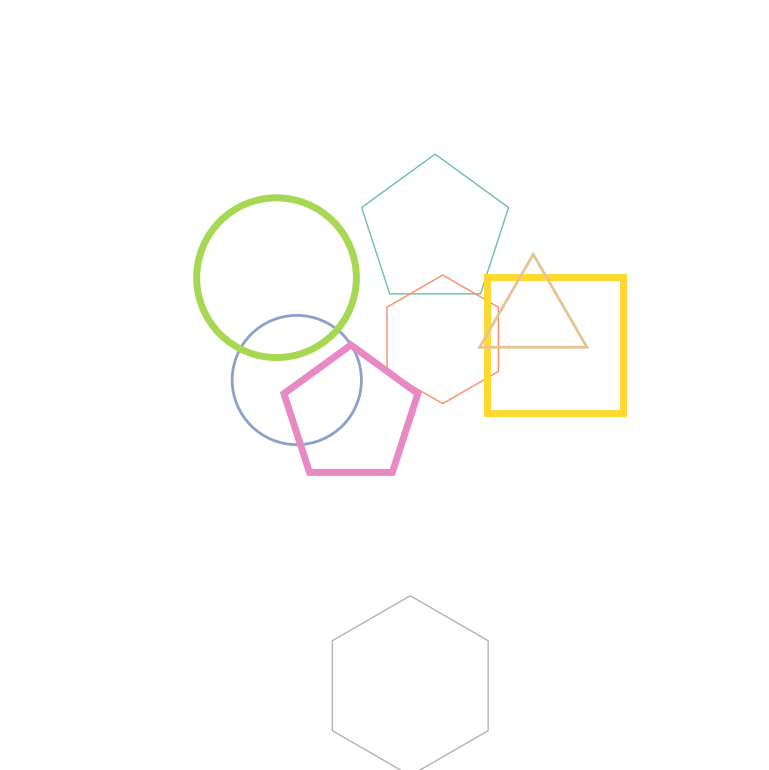[{"shape": "pentagon", "thickness": 0.5, "radius": 0.5, "center": [0.565, 0.7]}, {"shape": "hexagon", "thickness": 0.5, "radius": 0.42, "center": [0.575, 0.559]}, {"shape": "circle", "thickness": 1, "radius": 0.42, "center": [0.385, 0.506]}, {"shape": "pentagon", "thickness": 2.5, "radius": 0.46, "center": [0.456, 0.46]}, {"shape": "circle", "thickness": 2.5, "radius": 0.52, "center": [0.359, 0.639]}, {"shape": "square", "thickness": 2.5, "radius": 0.44, "center": [0.721, 0.552]}, {"shape": "triangle", "thickness": 1, "radius": 0.4, "center": [0.693, 0.589]}, {"shape": "hexagon", "thickness": 0.5, "radius": 0.58, "center": [0.533, 0.109]}]